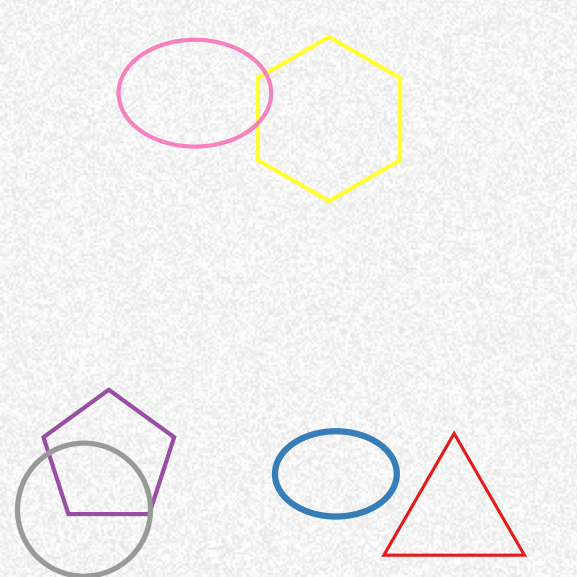[{"shape": "triangle", "thickness": 1.5, "radius": 0.7, "center": [0.786, 0.108]}, {"shape": "oval", "thickness": 3, "radius": 0.53, "center": [0.582, 0.179]}, {"shape": "pentagon", "thickness": 2, "radius": 0.59, "center": [0.188, 0.205]}, {"shape": "hexagon", "thickness": 2, "radius": 0.71, "center": [0.57, 0.793]}, {"shape": "oval", "thickness": 2, "radius": 0.66, "center": [0.337, 0.838]}, {"shape": "circle", "thickness": 2.5, "radius": 0.58, "center": [0.145, 0.117]}]